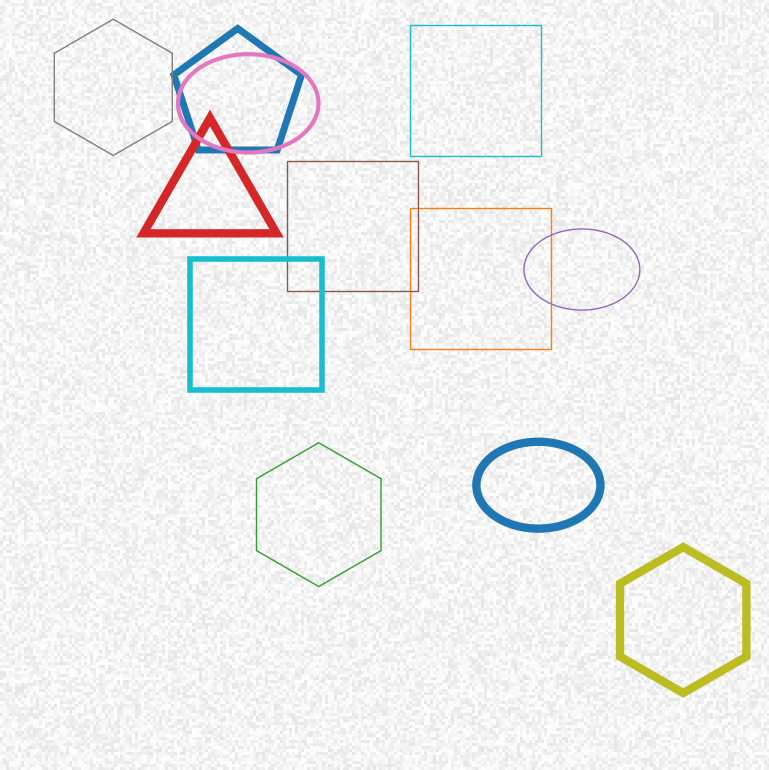[{"shape": "oval", "thickness": 3, "radius": 0.4, "center": [0.699, 0.37]}, {"shape": "pentagon", "thickness": 2.5, "radius": 0.44, "center": [0.309, 0.876]}, {"shape": "square", "thickness": 0.5, "radius": 0.46, "center": [0.624, 0.638]}, {"shape": "hexagon", "thickness": 0.5, "radius": 0.47, "center": [0.414, 0.332]}, {"shape": "triangle", "thickness": 3, "radius": 0.5, "center": [0.273, 0.747]}, {"shape": "oval", "thickness": 0.5, "radius": 0.38, "center": [0.756, 0.65]}, {"shape": "square", "thickness": 0.5, "radius": 0.42, "center": [0.457, 0.706]}, {"shape": "oval", "thickness": 1.5, "radius": 0.46, "center": [0.322, 0.866]}, {"shape": "hexagon", "thickness": 0.5, "radius": 0.44, "center": [0.147, 0.887]}, {"shape": "hexagon", "thickness": 3, "radius": 0.47, "center": [0.887, 0.195]}, {"shape": "square", "thickness": 0.5, "radius": 0.42, "center": [0.617, 0.882]}, {"shape": "square", "thickness": 2, "radius": 0.43, "center": [0.332, 0.578]}]